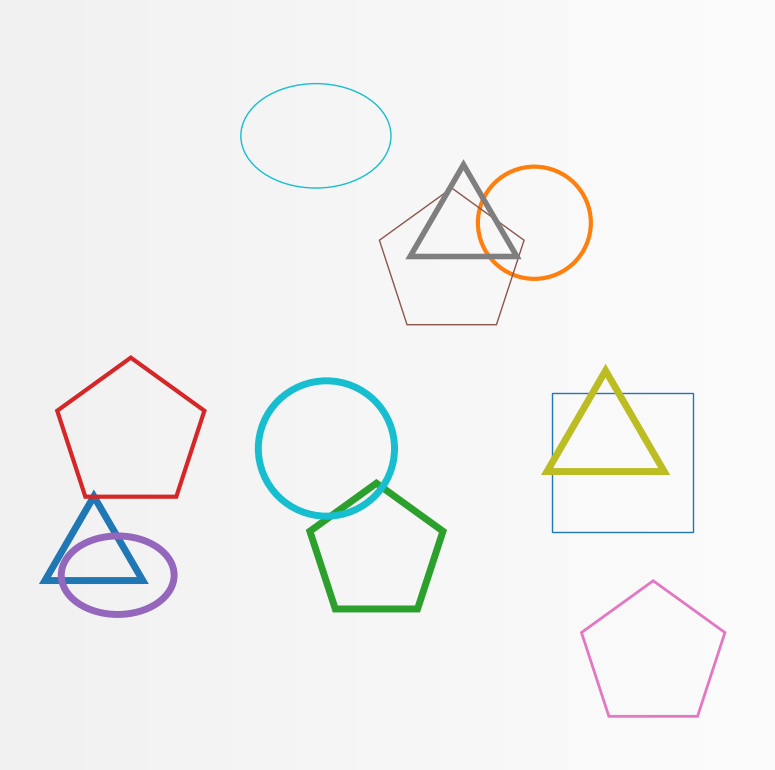[{"shape": "triangle", "thickness": 2.5, "radius": 0.36, "center": [0.121, 0.282]}, {"shape": "square", "thickness": 0.5, "radius": 0.45, "center": [0.803, 0.4]}, {"shape": "circle", "thickness": 1.5, "radius": 0.36, "center": [0.69, 0.711]}, {"shape": "pentagon", "thickness": 2.5, "radius": 0.45, "center": [0.486, 0.282]}, {"shape": "pentagon", "thickness": 1.5, "radius": 0.5, "center": [0.169, 0.436]}, {"shape": "oval", "thickness": 2.5, "radius": 0.36, "center": [0.152, 0.253]}, {"shape": "pentagon", "thickness": 0.5, "radius": 0.49, "center": [0.583, 0.658]}, {"shape": "pentagon", "thickness": 1, "radius": 0.49, "center": [0.843, 0.148]}, {"shape": "triangle", "thickness": 2, "radius": 0.4, "center": [0.598, 0.707]}, {"shape": "triangle", "thickness": 2.5, "radius": 0.44, "center": [0.781, 0.431]}, {"shape": "oval", "thickness": 0.5, "radius": 0.48, "center": [0.408, 0.824]}, {"shape": "circle", "thickness": 2.5, "radius": 0.44, "center": [0.421, 0.418]}]